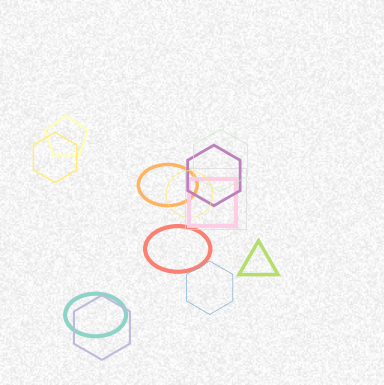[{"shape": "oval", "thickness": 3, "radius": 0.4, "center": [0.248, 0.182]}, {"shape": "pentagon", "thickness": 1.5, "radius": 0.29, "center": [0.172, 0.643]}, {"shape": "hexagon", "thickness": 1.5, "radius": 0.42, "center": [0.265, 0.149]}, {"shape": "oval", "thickness": 3, "radius": 0.42, "center": [0.462, 0.353]}, {"shape": "hexagon", "thickness": 0.5, "radius": 0.35, "center": [0.545, 0.253]}, {"shape": "oval", "thickness": 2.5, "radius": 0.38, "center": [0.436, 0.519]}, {"shape": "triangle", "thickness": 2.5, "radius": 0.29, "center": [0.671, 0.316]}, {"shape": "square", "thickness": 3, "radius": 0.31, "center": [0.553, 0.474]}, {"shape": "square", "thickness": 0.5, "radius": 0.4, "center": [0.561, 0.485]}, {"shape": "hexagon", "thickness": 2, "radius": 0.39, "center": [0.556, 0.544]}, {"shape": "hexagon", "thickness": 0.5, "radius": 0.41, "center": [0.573, 0.583]}, {"shape": "hexagon", "thickness": 1, "radius": 0.32, "center": [0.143, 0.591]}, {"shape": "circle", "thickness": 0.5, "radius": 0.3, "center": [0.492, 0.496]}]